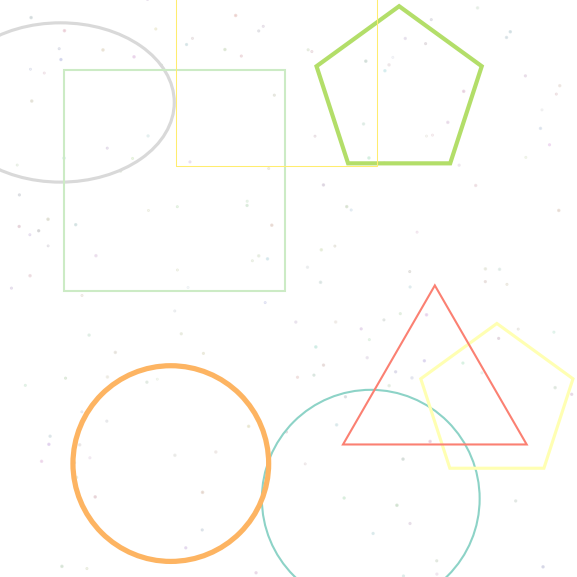[{"shape": "circle", "thickness": 1, "radius": 0.94, "center": [0.642, 0.136]}, {"shape": "pentagon", "thickness": 1.5, "radius": 0.69, "center": [0.86, 0.3]}, {"shape": "triangle", "thickness": 1, "radius": 0.92, "center": [0.753, 0.321]}, {"shape": "circle", "thickness": 2.5, "radius": 0.85, "center": [0.296, 0.196]}, {"shape": "pentagon", "thickness": 2, "radius": 0.75, "center": [0.691, 0.838]}, {"shape": "oval", "thickness": 1.5, "radius": 0.99, "center": [0.105, 0.822]}, {"shape": "square", "thickness": 1, "radius": 0.96, "center": [0.302, 0.687]}, {"shape": "square", "thickness": 0.5, "radius": 0.87, "center": [0.478, 0.885]}]